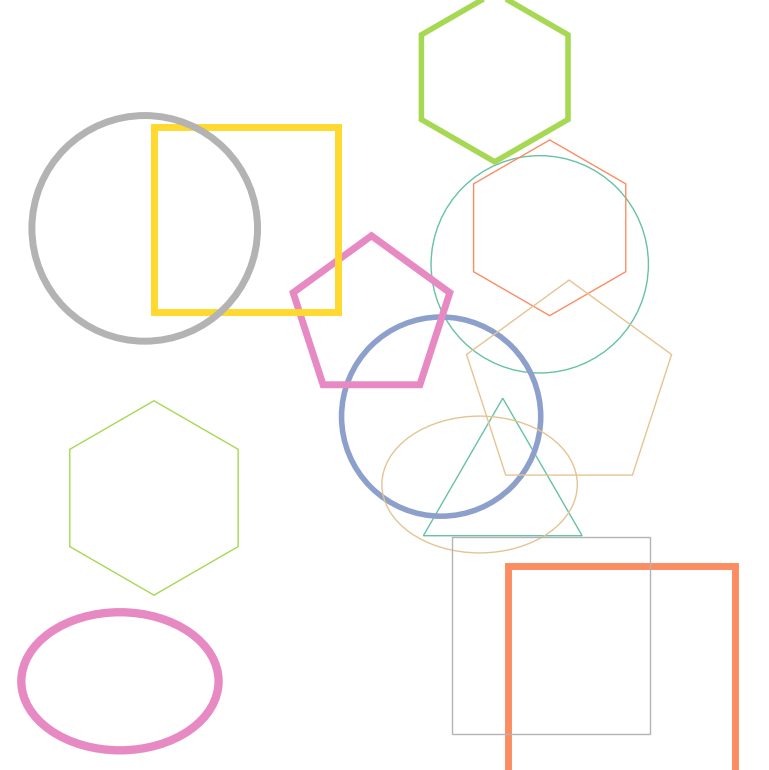[{"shape": "circle", "thickness": 0.5, "radius": 0.71, "center": [0.701, 0.657]}, {"shape": "triangle", "thickness": 0.5, "radius": 0.6, "center": [0.653, 0.364]}, {"shape": "square", "thickness": 2.5, "radius": 0.74, "center": [0.807, 0.118]}, {"shape": "hexagon", "thickness": 0.5, "radius": 0.57, "center": [0.714, 0.704]}, {"shape": "circle", "thickness": 2, "radius": 0.65, "center": [0.573, 0.459]}, {"shape": "pentagon", "thickness": 2.5, "radius": 0.53, "center": [0.482, 0.587]}, {"shape": "oval", "thickness": 3, "radius": 0.64, "center": [0.156, 0.115]}, {"shape": "hexagon", "thickness": 0.5, "radius": 0.63, "center": [0.2, 0.353]}, {"shape": "hexagon", "thickness": 2, "radius": 0.55, "center": [0.642, 0.9]}, {"shape": "square", "thickness": 2.5, "radius": 0.6, "center": [0.319, 0.715]}, {"shape": "oval", "thickness": 0.5, "radius": 0.63, "center": [0.623, 0.371]}, {"shape": "pentagon", "thickness": 0.5, "radius": 0.7, "center": [0.739, 0.496]}, {"shape": "circle", "thickness": 2.5, "radius": 0.73, "center": [0.188, 0.703]}, {"shape": "square", "thickness": 0.5, "radius": 0.64, "center": [0.716, 0.175]}]